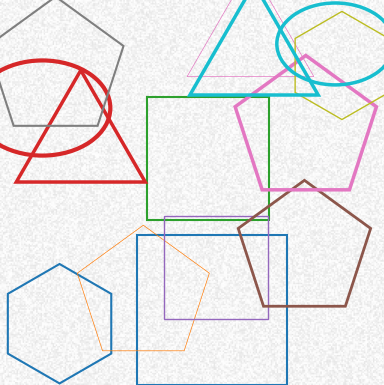[{"shape": "square", "thickness": 1.5, "radius": 0.97, "center": [0.551, 0.195]}, {"shape": "hexagon", "thickness": 1.5, "radius": 0.78, "center": [0.155, 0.159]}, {"shape": "pentagon", "thickness": 0.5, "radius": 0.9, "center": [0.372, 0.235]}, {"shape": "square", "thickness": 1.5, "radius": 0.8, "center": [0.54, 0.588]}, {"shape": "oval", "thickness": 3, "radius": 0.88, "center": [0.11, 0.719]}, {"shape": "triangle", "thickness": 2.5, "radius": 0.97, "center": [0.21, 0.624]}, {"shape": "square", "thickness": 1, "radius": 0.67, "center": [0.561, 0.306]}, {"shape": "pentagon", "thickness": 2, "radius": 0.9, "center": [0.791, 0.351]}, {"shape": "triangle", "thickness": 0.5, "radius": 0.95, "center": [0.651, 0.896]}, {"shape": "pentagon", "thickness": 2.5, "radius": 0.96, "center": [0.794, 0.663]}, {"shape": "pentagon", "thickness": 1.5, "radius": 0.93, "center": [0.144, 0.823]}, {"shape": "hexagon", "thickness": 1, "radius": 0.7, "center": [0.888, 0.83]}, {"shape": "triangle", "thickness": 2.5, "radius": 0.96, "center": [0.66, 0.849]}, {"shape": "oval", "thickness": 2.5, "radius": 0.76, "center": [0.871, 0.886]}]